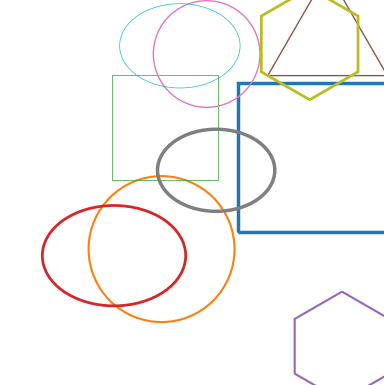[{"shape": "square", "thickness": 2.5, "radius": 0.96, "center": [0.81, 0.591]}, {"shape": "circle", "thickness": 1.5, "radius": 0.95, "center": [0.42, 0.353]}, {"shape": "square", "thickness": 0.5, "radius": 0.68, "center": [0.428, 0.668]}, {"shape": "oval", "thickness": 2, "radius": 0.93, "center": [0.296, 0.336]}, {"shape": "hexagon", "thickness": 1.5, "radius": 0.71, "center": [0.888, 0.101]}, {"shape": "triangle", "thickness": 1, "radius": 0.9, "center": [0.851, 0.893]}, {"shape": "circle", "thickness": 1, "radius": 0.69, "center": [0.537, 0.86]}, {"shape": "oval", "thickness": 2.5, "radius": 0.76, "center": [0.561, 0.558]}, {"shape": "hexagon", "thickness": 2, "radius": 0.72, "center": [0.804, 0.886]}, {"shape": "oval", "thickness": 0.5, "radius": 0.78, "center": [0.467, 0.881]}]